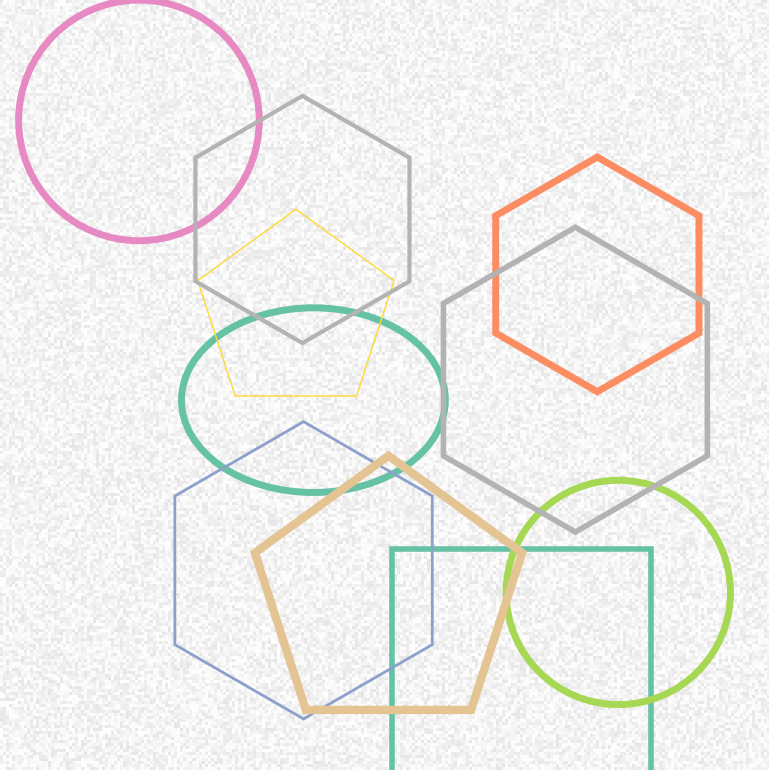[{"shape": "oval", "thickness": 2.5, "radius": 0.86, "center": [0.407, 0.48]}, {"shape": "square", "thickness": 2, "radius": 0.84, "center": [0.677, 0.119]}, {"shape": "hexagon", "thickness": 2.5, "radius": 0.76, "center": [0.776, 0.644]}, {"shape": "hexagon", "thickness": 1, "radius": 0.97, "center": [0.394, 0.259]}, {"shape": "circle", "thickness": 2.5, "radius": 0.78, "center": [0.18, 0.844]}, {"shape": "circle", "thickness": 2.5, "radius": 0.73, "center": [0.803, 0.231]}, {"shape": "pentagon", "thickness": 0.5, "radius": 0.67, "center": [0.384, 0.594]}, {"shape": "pentagon", "thickness": 3, "radius": 0.91, "center": [0.505, 0.226]}, {"shape": "hexagon", "thickness": 2, "radius": 0.99, "center": [0.747, 0.507]}, {"shape": "hexagon", "thickness": 1.5, "radius": 0.8, "center": [0.393, 0.715]}]